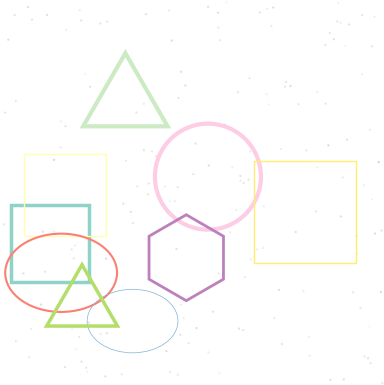[{"shape": "square", "thickness": 2.5, "radius": 0.5, "center": [0.13, 0.368]}, {"shape": "square", "thickness": 1, "radius": 0.53, "center": [0.169, 0.493]}, {"shape": "oval", "thickness": 1.5, "radius": 0.73, "center": [0.159, 0.291]}, {"shape": "oval", "thickness": 0.5, "radius": 0.59, "center": [0.344, 0.166]}, {"shape": "triangle", "thickness": 2.5, "radius": 0.53, "center": [0.213, 0.206]}, {"shape": "circle", "thickness": 3, "radius": 0.69, "center": [0.54, 0.541]}, {"shape": "hexagon", "thickness": 2, "radius": 0.56, "center": [0.484, 0.331]}, {"shape": "triangle", "thickness": 3, "radius": 0.63, "center": [0.326, 0.735]}, {"shape": "square", "thickness": 1, "radius": 0.66, "center": [0.792, 0.451]}]